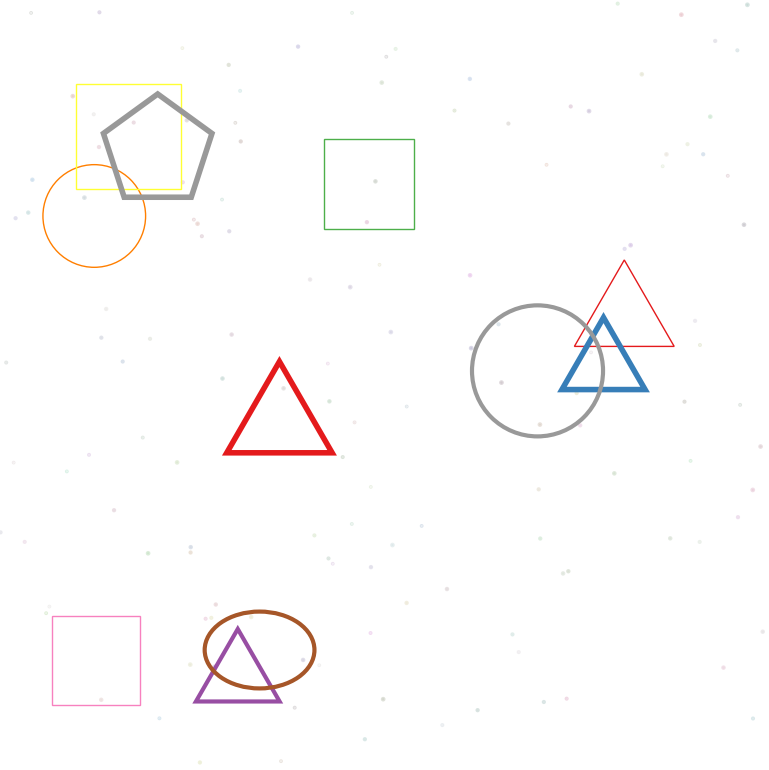[{"shape": "triangle", "thickness": 0.5, "radius": 0.37, "center": [0.811, 0.588]}, {"shape": "triangle", "thickness": 2, "radius": 0.39, "center": [0.363, 0.451]}, {"shape": "triangle", "thickness": 2, "radius": 0.31, "center": [0.784, 0.525]}, {"shape": "square", "thickness": 0.5, "radius": 0.29, "center": [0.479, 0.761]}, {"shape": "triangle", "thickness": 1.5, "radius": 0.31, "center": [0.309, 0.12]}, {"shape": "circle", "thickness": 0.5, "radius": 0.33, "center": [0.122, 0.72]}, {"shape": "square", "thickness": 0.5, "radius": 0.34, "center": [0.167, 0.823]}, {"shape": "oval", "thickness": 1.5, "radius": 0.36, "center": [0.337, 0.156]}, {"shape": "square", "thickness": 0.5, "radius": 0.29, "center": [0.125, 0.142]}, {"shape": "pentagon", "thickness": 2, "radius": 0.37, "center": [0.205, 0.804]}, {"shape": "circle", "thickness": 1.5, "radius": 0.43, "center": [0.698, 0.518]}]